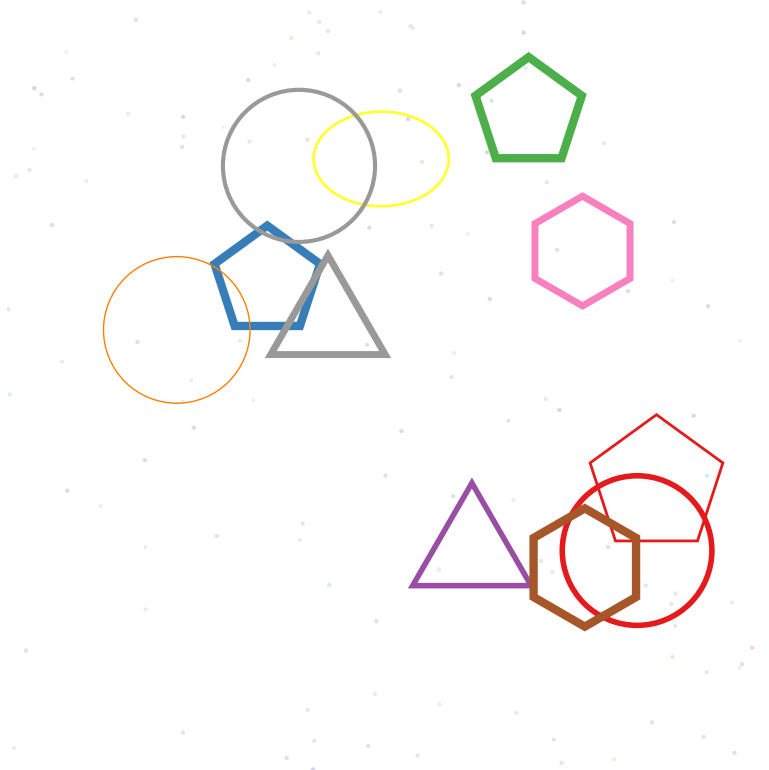[{"shape": "circle", "thickness": 2, "radius": 0.49, "center": [0.827, 0.285]}, {"shape": "pentagon", "thickness": 1, "radius": 0.45, "center": [0.853, 0.371]}, {"shape": "pentagon", "thickness": 3, "radius": 0.36, "center": [0.347, 0.635]}, {"shape": "pentagon", "thickness": 3, "radius": 0.36, "center": [0.687, 0.853]}, {"shape": "triangle", "thickness": 2, "radius": 0.44, "center": [0.613, 0.284]}, {"shape": "circle", "thickness": 0.5, "radius": 0.48, "center": [0.23, 0.572]}, {"shape": "oval", "thickness": 1, "radius": 0.44, "center": [0.495, 0.794]}, {"shape": "hexagon", "thickness": 3, "radius": 0.38, "center": [0.76, 0.263]}, {"shape": "hexagon", "thickness": 2.5, "radius": 0.36, "center": [0.757, 0.674]}, {"shape": "triangle", "thickness": 2.5, "radius": 0.43, "center": [0.426, 0.582]}, {"shape": "circle", "thickness": 1.5, "radius": 0.49, "center": [0.388, 0.785]}]